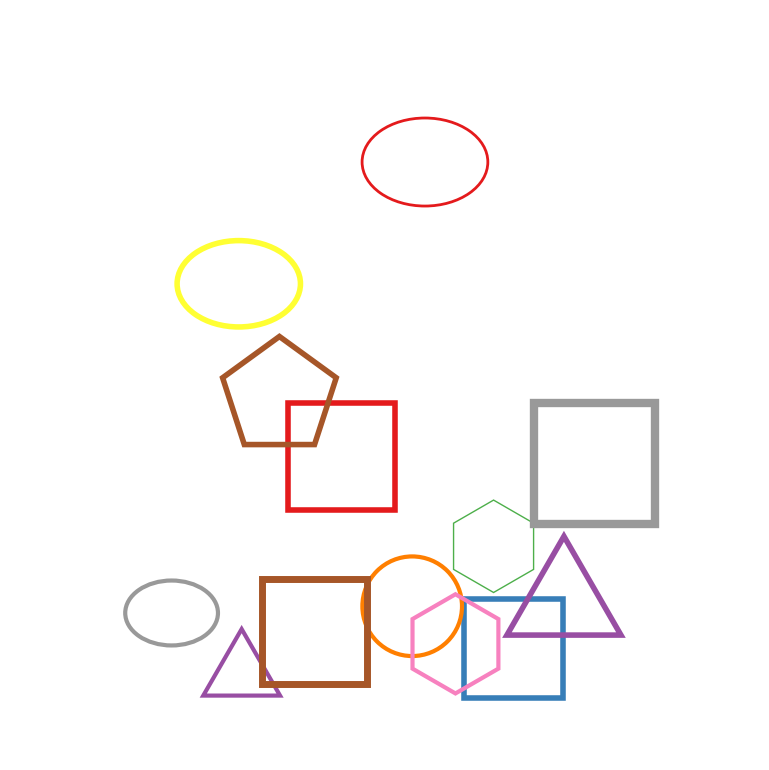[{"shape": "square", "thickness": 2, "radius": 0.35, "center": [0.443, 0.407]}, {"shape": "oval", "thickness": 1, "radius": 0.41, "center": [0.552, 0.79]}, {"shape": "square", "thickness": 2, "radius": 0.32, "center": [0.667, 0.158]}, {"shape": "hexagon", "thickness": 0.5, "radius": 0.3, "center": [0.641, 0.291]}, {"shape": "triangle", "thickness": 1.5, "radius": 0.29, "center": [0.314, 0.125]}, {"shape": "triangle", "thickness": 2, "radius": 0.43, "center": [0.732, 0.218]}, {"shape": "circle", "thickness": 1.5, "radius": 0.32, "center": [0.535, 0.213]}, {"shape": "oval", "thickness": 2, "radius": 0.4, "center": [0.31, 0.631]}, {"shape": "square", "thickness": 2.5, "radius": 0.34, "center": [0.409, 0.18]}, {"shape": "pentagon", "thickness": 2, "radius": 0.39, "center": [0.363, 0.485]}, {"shape": "hexagon", "thickness": 1.5, "radius": 0.32, "center": [0.591, 0.164]}, {"shape": "square", "thickness": 3, "radius": 0.39, "center": [0.772, 0.398]}, {"shape": "oval", "thickness": 1.5, "radius": 0.3, "center": [0.223, 0.204]}]